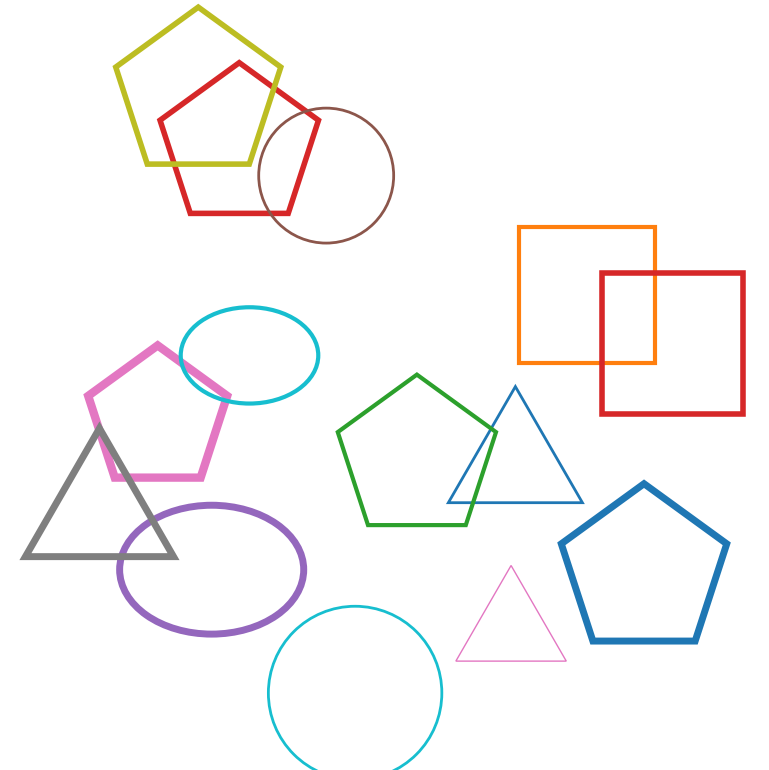[{"shape": "triangle", "thickness": 1, "radius": 0.5, "center": [0.669, 0.397]}, {"shape": "pentagon", "thickness": 2.5, "radius": 0.56, "center": [0.836, 0.259]}, {"shape": "square", "thickness": 1.5, "radius": 0.44, "center": [0.762, 0.616]}, {"shape": "pentagon", "thickness": 1.5, "radius": 0.54, "center": [0.541, 0.405]}, {"shape": "square", "thickness": 2, "radius": 0.46, "center": [0.873, 0.554]}, {"shape": "pentagon", "thickness": 2, "radius": 0.54, "center": [0.311, 0.81]}, {"shape": "oval", "thickness": 2.5, "radius": 0.6, "center": [0.275, 0.26]}, {"shape": "circle", "thickness": 1, "radius": 0.44, "center": [0.424, 0.772]}, {"shape": "pentagon", "thickness": 3, "radius": 0.47, "center": [0.205, 0.457]}, {"shape": "triangle", "thickness": 0.5, "radius": 0.41, "center": [0.664, 0.183]}, {"shape": "triangle", "thickness": 2.5, "radius": 0.56, "center": [0.129, 0.333]}, {"shape": "pentagon", "thickness": 2, "radius": 0.56, "center": [0.257, 0.878]}, {"shape": "circle", "thickness": 1, "radius": 0.56, "center": [0.461, 0.1]}, {"shape": "oval", "thickness": 1.5, "radius": 0.45, "center": [0.324, 0.538]}]